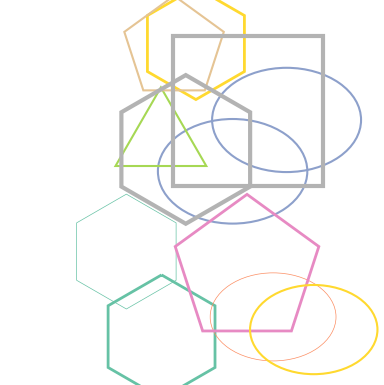[{"shape": "hexagon", "thickness": 0.5, "radius": 0.75, "center": [0.328, 0.347]}, {"shape": "hexagon", "thickness": 2, "radius": 0.8, "center": [0.42, 0.126]}, {"shape": "oval", "thickness": 0.5, "radius": 0.82, "center": [0.709, 0.177]}, {"shape": "oval", "thickness": 1.5, "radius": 0.97, "center": [0.744, 0.688]}, {"shape": "oval", "thickness": 1.5, "radius": 0.97, "center": [0.604, 0.555]}, {"shape": "pentagon", "thickness": 2, "radius": 0.98, "center": [0.642, 0.299]}, {"shape": "triangle", "thickness": 1.5, "radius": 0.68, "center": [0.418, 0.637]}, {"shape": "oval", "thickness": 1.5, "radius": 0.83, "center": [0.815, 0.144]}, {"shape": "hexagon", "thickness": 2, "radius": 0.73, "center": [0.509, 0.887]}, {"shape": "pentagon", "thickness": 1.5, "radius": 0.68, "center": [0.452, 0.875]}, {"shape": "square", "thickness": 3, "radius": 0.97, "center": [0.644, 0.711]}, {"shape": "hexagon", "thickness": 3, "radius": 0.97, "center": [0.482, 0.612]}]